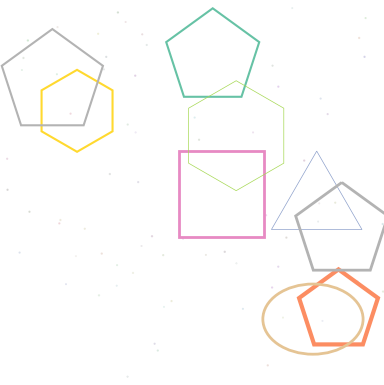[{"shape": "pentagon", "thickness": 1.5, "radius": 0.64, "center": [0.553, 0.851]}, {"shape": "pentagon", "thickness": 3, "radius": 0.54, "center": [0.879, 0.193]}, {"shape": "triangle", "thickness": 0.5, "radius": 0.68, "center": [0.823, 0.472]}, {"shape": "square", "thickness": 2, "radius": 0.56, "center": [0.575, 0.496]}, {"shape": "hexagon", "thickness": 0.5, "radius": 0.71, "center": [0.613, 0.648]}, {"shape": "hexagon", "thickness": 1.5, "radius": 0.53, "center": [0.2, 0.712]}, {"shape": "oval", "thickness": 2, "radius": 0.65, "center": [0.813, 0.171]}, {"shape": "pentagon", "thickness": 1.5, "radius": 0.69, "center": [0.136, 0.786]}, {"shape": "pentagon", "thickness": 2, "radius": 0.63, "center": [0.888, 0.4]}]